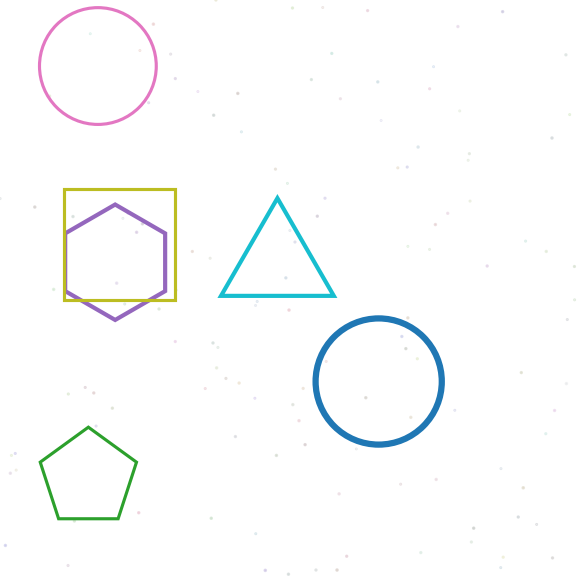[{"shape": "circle", "thickness": 3, "radius": 0.55, "center": [0.656, 0.339]}, {"shape": "pentagon", "thickness": 1.5, "radius": 0.44, "center": [0.153, 0.172]}, {"shape": "hexagon", "thickness": 2, "radius": 0.5, "center": [0.199, 0.545]}, {"shape": "circle", "thickness": 1.5, "radius": 0.51, "center": [0.169, 0.885]}, {"shape": "square", "thickness": 1.5, "radius": 0.48, "center": [0.208, 0.575]}, {"shape": "triangle", "thickness": 2, "radius": 0.56, "center": [0.48, 0.543]}]